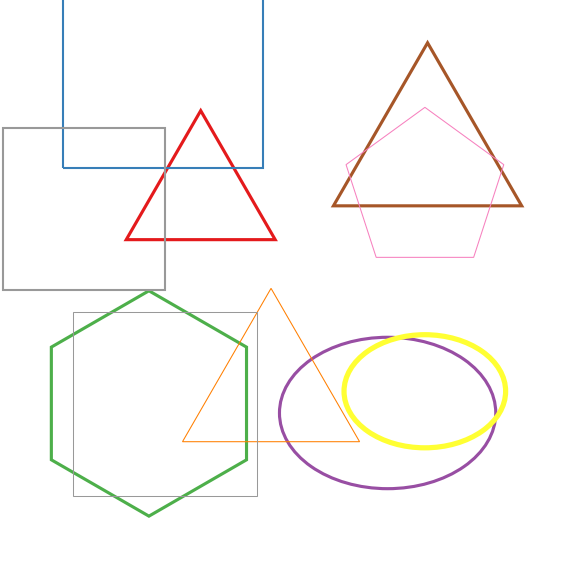[{"shape": "triangle", "thickness": 1.5, "radius": 0.74, "center": [0.348, 0.659]}, {"shape": "square", "thickness": 1, "radius": 0.87, "center": [0.283, 0.881]}, {"shape": "hexagon", "thickness": 1.5, "radius": 0.98, "center": [0.258, 0.301]}, {"shape": "oval", "thickness": 1.5, "radius": 0.94, "center": [0.671, 0.284]}, {"shape": "triangle", "thickness": 0.5, "radius": 0.89, "center": [0.469, 0.323]}, {"shape": "oval", "thickness": 2.5, "radius": 0.7, "center": [0.736, 0.322]}, {"shape": "triangle", "thickness": 1.5, "radius": 0.94, "center": [0.74, 0.737]}, {"shape": "pentagon", "thickness": 0.5, "radius": 0.72, "center": [0.736, 0.67]}, {"shape": "square", "thickness": 0.5, "radius": 0.8, "center": [0.286, 0.3]}, {"shape": "square", "thickness": 1, "radius": 0.7, "center": [0.146, 0.637]}]